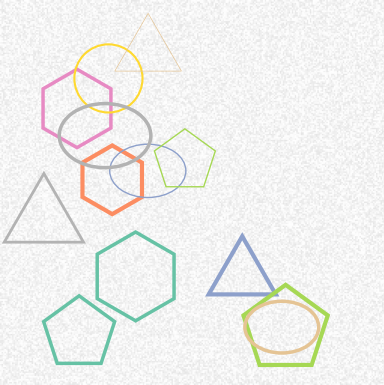[{"shape": "hexagon", "thickness": 2.5, "radius": 0.58, "center": [0.352, 0.282]}, {"shape": "pentagon", "thickness": 2.5, "radius": 0.48, "center": [0.206, 0.135]}, {"shape": "hexagon", "thickness": 3, "radius": 0.45, "center": [0.291, 0.533]}, {"shape": "oval", "thickness": 1, "radius": 0.49, "center": [0.384, 0.556]}, {"shape": "triangle", "thickness": 3, "radius": 0.5, "center": [0.629, 0.286]}, {"shape": "hexagon", "thickness": 2.5, "radius": 0.51, "center": [0.2, 0.718]}, {"shape": "pentagon", "thickness": 1, "radius": 0.42, "center": [0.48, 0.582]}, {"shape": "pentagon", "thickness": 3, "radius": 0.58, "center": [0.742, 0.145]}, {"shape": "circle", "thickness": 1.5, "radius": 0.44, "center": [0.282, 0.796]}, {"shape": "oval", "thickness": 2.5, "radius": 0.48, "center": [0.732, 0.15]}, {"shape": "triangle", "thickness": 0.5, "radius": 0.5, "center": [0.385, 0.865]}, {"shape": "triangle", "thickness": 2, "radius": 0.59, "center": [0.114, 0.43]}, {"shape": "oval", "thickness": 2.5, "radius": 0.59, "center": [0.273, 0.648]}]